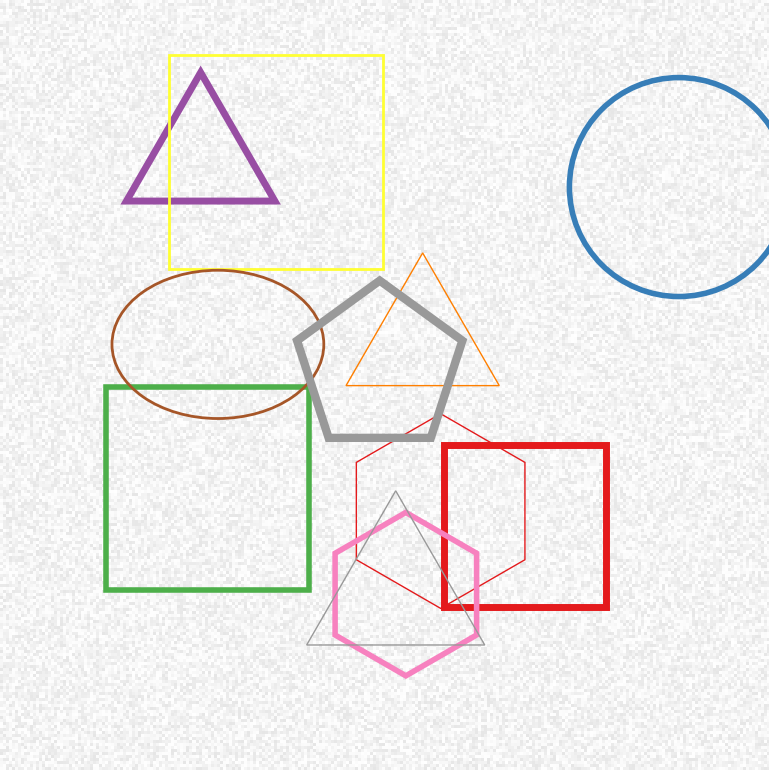[{"shape": "hexagon", "thickness": 0.5, "radius": 0.63, "center": [0.572, 0.336]}, {"shape": "square", "thickness": 2.5, "radius": 0.53, "center": [0.682, 0.317]}, {"shape": "circle", "thickness": 2, "radius": 0.71, "center": [0.882, 0.757]}, {"shape": "square", "thickness": 2, "radius": 0.66, "center": [0.269, 0.366]}, {"shape": "triangle", "thickness": 2.5, "radius": 0.56, "center": [0.261, 0.795]}, {"shape": "triangle", "thickness": 0.5, "radius": 0.57, "center": [0.549, 0.557]}, {"shape": "square", "thickness": 1, "radius": 0.7, "center": [0.358, 0.789]}, {"shape": "oval", "thickness": 1, "radius": 0.69, "center": [0.283, 0.553]}, {"shape": "hexagon", "thickness": 2, "radius": 0.53, "center": [0.527, 0.228]}, {"shape": "triangle", "thickness": 0.5, "radius": 0.67, "center": [0.514, 0.229]}, {"shape": "pentagon", "thickness": 3, "radius": 0.56, "center": [0.493, 0.523]}]